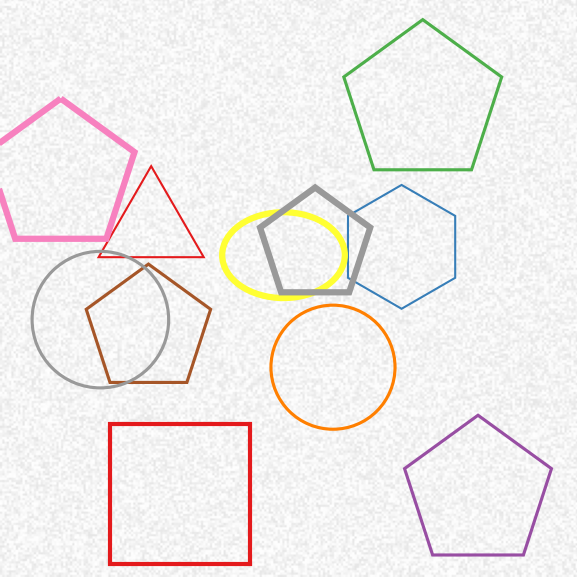[{"shape": "triangle", "thickness": 1, "radius": 0.53, "center": [0.262, 0.606]}, {"shape": "square", "thickness": 2, "radius": 0.61, "center": [0.311, 0.143]}, {"shape": "hexagon", "thickness": 1, "radius": 0.54, "center": [0.695, 0.572]}, {"shape": "pentagon", "thickness": 1.5, "radius": 0.72, "center": [0.732, 0.821]}, {"shape": "pentagon", "thickness": 1.5, "radius": 0.67, "center": [0.828, 0.146]}, {"shape": "circle", "thickness": 1.5, "radius": 0.54, "center": [0.577, 0.363]}, {"shape": "oval", "thickness": 3, "radius": 0.53, "center": [0.491, 0.557]}, {"shape": "pentagon", "thickness": 1.5, "radius": 0.57, "center": [0.257, 0.429]}, {"shape": "pentagon", "thickness": 3, "radius": 0.67, "center": [0.105, 0.694]}, {"shape": "circle", "thickness": 1.5, "radius": 0.59, "center": [0.174, 0.446]}, {"shape": "pentagon", "thickness": 3, "radius": 0.5, "center": [0.546, 0.574]}]